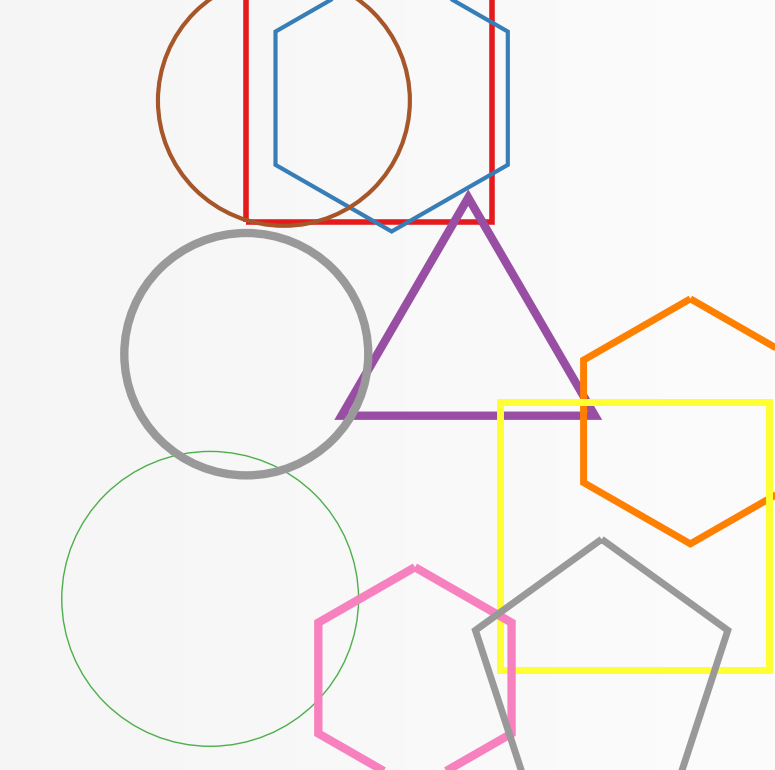[{"shape": "square", "thickness": 2, "radius": 0.79, "center": [0.476, 0.871]}, {"shape": "hexagon", "thickness": 1.5, "radius": 0.87, "center": [0.505, 0.872]}, {"shape": "circle", "thickness": 0.5, "radius": 0.96, "center": [0.271, 0.222]}, {"shape": "triangle", "thickness": 3, "radius": 0.94, "center": [0.604, 0.555]}, {"shape": "hexagon", "thickness": 2.5, "radius": 0.8, "center": [0.891, 0.453]}, {"shape": "square", "thickness": 2.5, "radius": 0.87, "center": [0.819, 0.304]}, {"shape": "circle", "thickness": 1.5, "radius": 0.81, "center": [0.366, 0.869]}, {"shape": "hexagon", "thickness": 3, "radius": 0.72, "center": [0.535, 0.119]}, {"shape": "circle", "thickness": 3, "radius": 0.79, "center": [0.318, 0.54]}, {"shape": "pentagon", "thickness": 2.5, "radius": 0.86, "center": [0.776, 0.129]}]